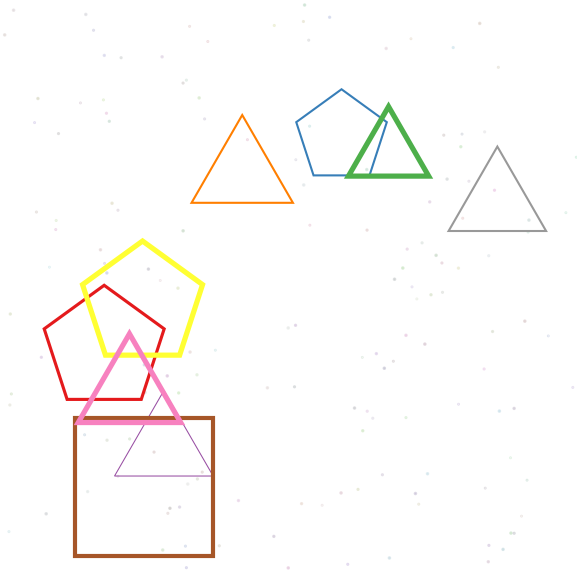[{"shape": "pentagon", "thickness": 1.5, "radius": 0.55, "center": [0.18, 0.396]}, {"shape": "pentagon", "thickness": 1, "radius": 0.41, "center": [0.591, 0.762]}, {"shape": "triangle", "thickness": 2.5, "radius": 0.4, "center": [0.673, 0.734]}, {"shape": "triangle", "thickness": 0.5, "radius": 0.49, "center": [0.284, 0.224]}, {"shape": "triangle", "thickness": 1, "radius": 0.51, "center": [0.419, 0.699]}, {"shape": "pentagon", "thickness": 2.5, "radius": 0.55, "center": [0.247, 0.473]}, {"shape": "square", "thickness": 2, "radius": 0.6, "center": [0.249, 0.156]}, {"shape": "triangle", "thickness": 2.5, "radius": 0.51, "center": [0.224, 0.319]}, {"shape": "triangle", "thickness": 1, "radius": 0.49, "center": [0.861, 0.648]}]